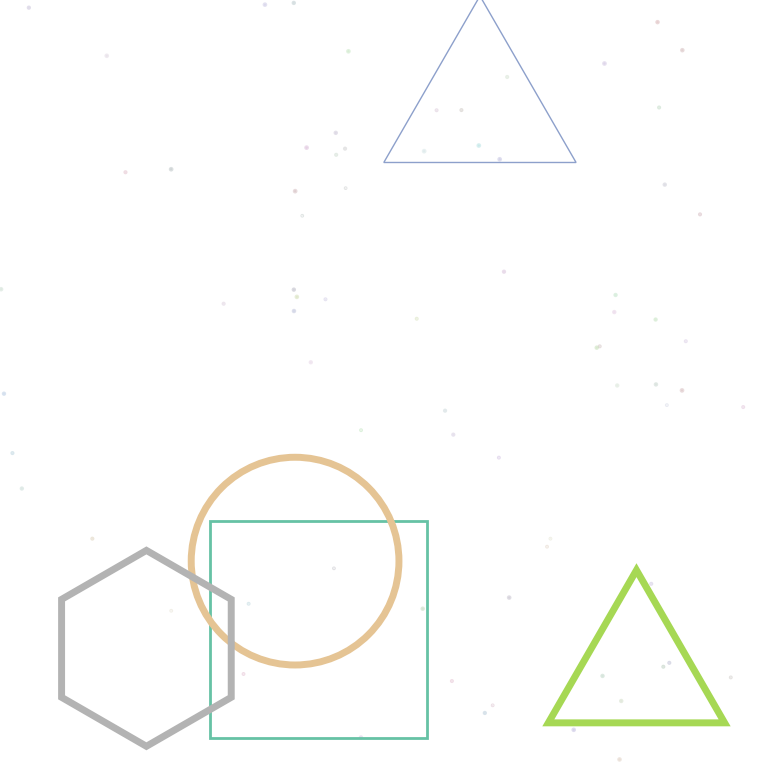[{"shape": "square", "thickness": 1, "radius": 0.7, "center": [0.413, 0.183]}, {"shape": "triangle", "thickness": 0.5, "radius": 0.72, "center": [0.623, 0.861]}, {"shape": "triangle", "thickness": 2.5, "radius": 0.66, "center": [0.827, 0.127]}, {"shape": "circle", "thickness": 2.5, "radius": 0.67, "center": [0.383, 0.271]}, {"shape": "hexagon", "thickness": 2.5, "radius": 0.64, "center": [0.19, 0.158]}]